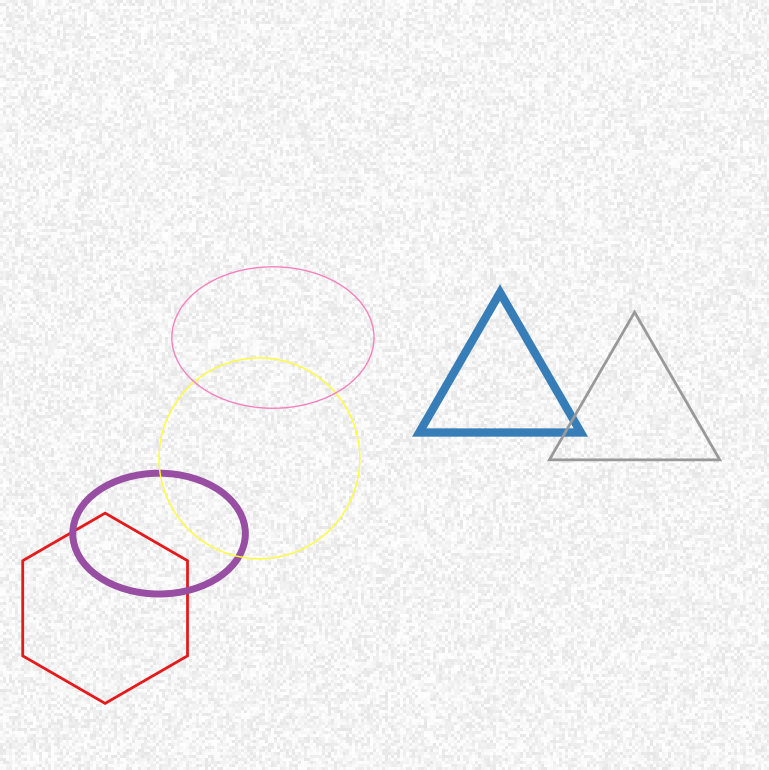[{"shape": "hexagon", "thickness": 1, "radius": 0.62, "center": [0.137, 0.21]}, {"shape": "triangle", "thickness": 3, "radius": 0.61, "center": [0.649, 0.499]}, {"shape": "oval", "thickness": 2.5, "radius": 0.56, "center": [0.207, 0.307]}, {"shape": "circle", "thickness": 0.5, "radius": 0.65, "center": [0.337, 0.405]}, {"shape": "oval", "thickness": 0.5, "radius": 0.66, "center": [0.354, 0.562]}, {"shape": "triangle", "thickness": 1, "radius": 0.64, "center": [0.824, 0.467]}]